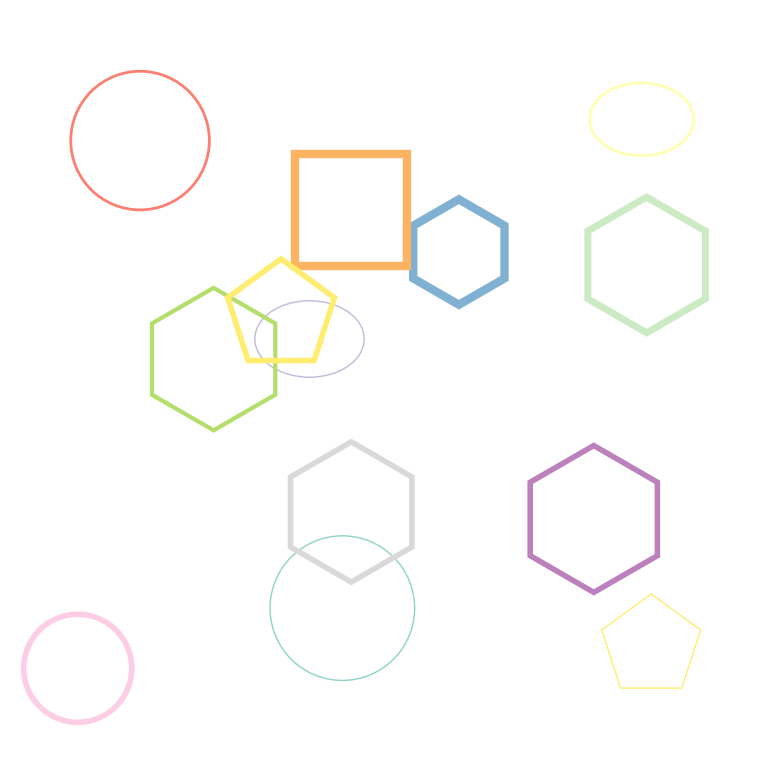[{"shape": "circle", "thickness": 0.5, "radius": 0.47, "center": [0.445, 0.21]}, {"shape": "oval", "thickness": 1, "radius": 0.34, "center": [0.833, 0.845]}, {"shape": "oval", "thickness": 0.5, "radius": 0.35, "center": [0.402, 0.56]}, {"shape": "circle", "thickness": 1, "radius": 0.45, "center": [0.182, 0.817]}, {"shape": "hexagon", "thickness": 3, "radius": 0.34, "center": [0.596, 0.673]}, {"shape": "square", "thickness": 3, "radius": 0.36, "center": [0.456, 0.727]}, {"shape": "hexagon", "thickness": 1.5, "radius": 0.46, "center": [0.277, 0.534]}, {"shape": "circle", "thickness": 2, "radius": 0.35, "center": [0.101, 0.132]}, {"shape": "hexagon", "thickness": 2, "radius": 0.46, "center": [0.456, 0.335]}, {"shape": "hexagon", "thickness": 2, "radius": 0.48, "center": [0.771, 0.326]}, {"shape": "hexagon", "thickness": 2.5, "radius": 0.44, "center": [0.84, 0.656]}, {"shape": "pentagon", "thickness": 0.5, "radius": 0.34, "center": [0.846, 0.161]}, {"shape": "pentagon", "thickness": 2, "radius": 0.36, "center": [0.365, 0.591]}]